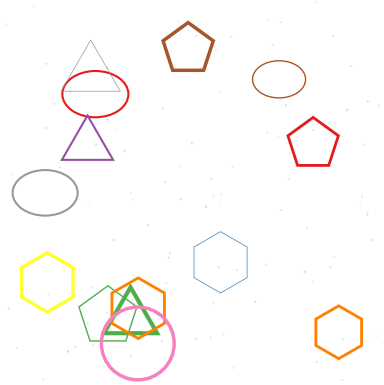[{"shape": "oval", "thickness": 1.5, "radius": 0.43, "center": [0.248, 0.755]}, {"shape": "pentagon", "thickness": 2, "radius": 0.34, "center": [0.813, 0.626]}, {"shape": "hexagon", "thickness": 0.5, "radius": 0.4, "center": [0.573, 0.319]}, {"shape": "triangle", "thickness": 3, "radius": 0.4, "center": [0.339, 0.174]}, {"shape": "pentagon", "thickness": 1, "radius": 0.4, "center": [0.28, 0.178]}, {"shape": "triangle", "thickness": 1.5, "radius": 0.38, "center": [0.227, 0.623]}, {"shape": "hexagon", "thickness": 2, "radius": 0.39, "center": [0.359, 0.199]}, {"shape": "hexagon", "thickness": 2, "radius": 0.34, "center": [0.88, 0.137]}, {"shape": "hexagon", "thickness": 2.5, "radius": 0.38, "center": [0.123, 0.267]}, {"shape": "pentagon", "thickness": 2.5, "radius": 0.34, "center": [0.489, 0.873]}, {"shape": "oval", "thickness": 1, "radius": 0.34, "center": [0.725, 0.794]}, {"shape": "circle", "thickness": 2.5, "radius": 0.47, "center": [0.358, 0.108]}, {"shape": "oval", "thickness": 1.5, "radius": 0.42, "center": [0.117, 0.499]}, {"shape": "triangle", "thickness": 0.5, "radius": 0.44, "center": [0.236, 0.807]}]